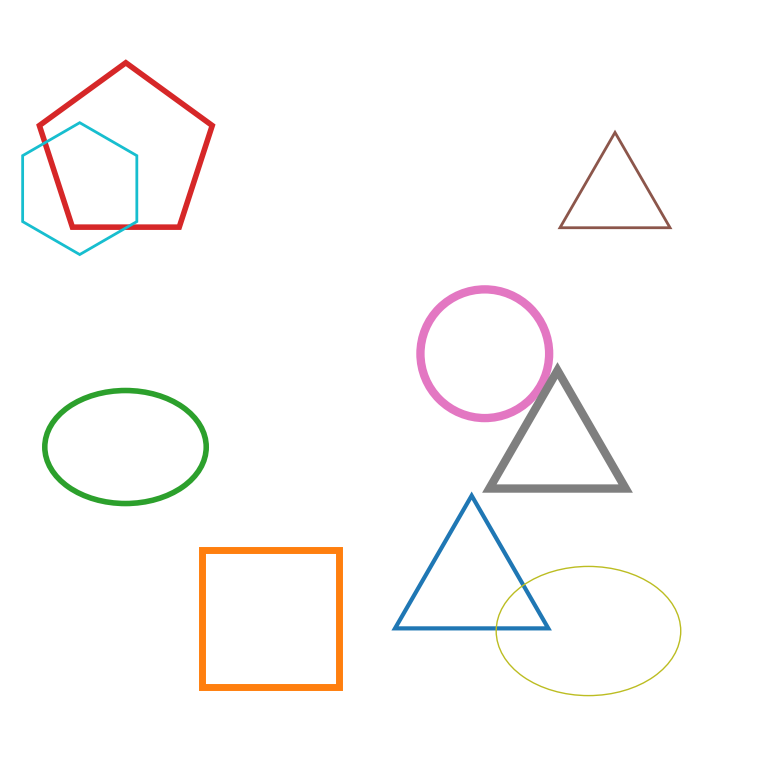[{"shape": "triangle", "thickness": 1.5, "radius": 0.57, "center": [0.613, 0.241]}, {"shape": "square", "thickness": 2.5, "radius": 0.44, "center": [0.351, 0.197]}, {"shape": "oval", "thickness": 2, "radius": 0.52, "center": [0.163, 0.419]}, {"shape": "pentagon", "thickness": 2, "radius": 0.59, "center": [0.163, 0.8]}, {"shape": "triangle", "thickness": 1, "radius": 0.41, "center": [0.799, 0.745]}, {"shape": "circle", "thickness": 3, "radius": 0.42, "center": [0.63, 0.541]}, {"shape": "triangle", "thickness": 3, "radius": 0.51, "center": [0.724, 0.417]}, {"shape": "oval", "thickness": 0.5, "radius": 0.6, "center": [0.764, 0.181]}, {"shape": "hexagon", "thickness": 1, "radius": 0.43, "center": [0.104, 0.755]}]